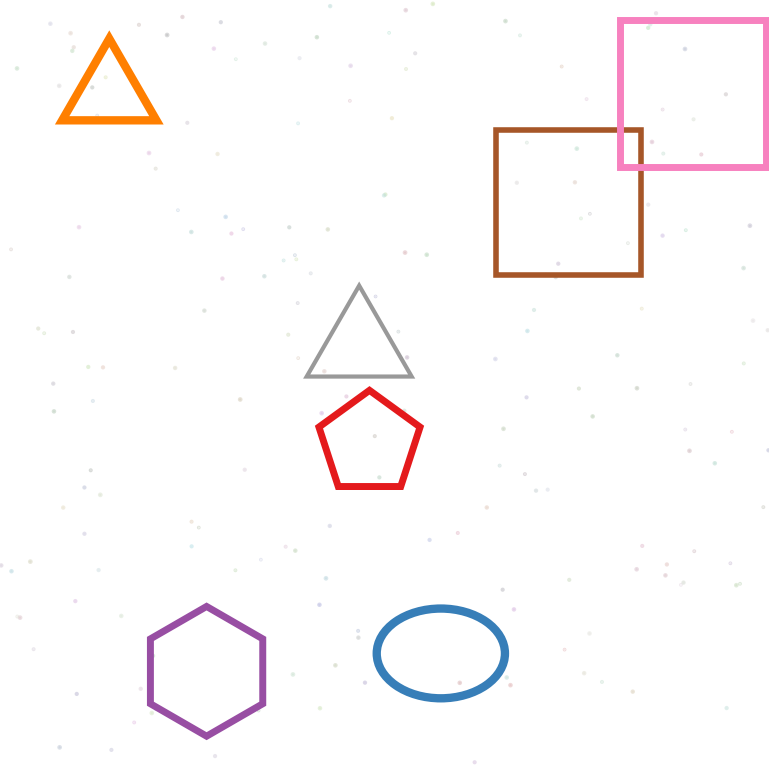[{"shape": "pentagon", "thickness": 2.5, "radius": 0.35, "center": [0.48, 0.424]}, {"shape": "oval", "thickness": 3, "radius": 0.42, "center": [0.573, 0.151]}, {"shape": "hexagon", "thickness": 2.5, "radius": 0.42, "center": [0.268, 0.128]}, {"shape": "triangle", "thickness": 3, "radius": 0.35, "center": [0.142, 0.879]}, {"shape": "square", "thickness": 2, "radius": 0.47, "center": [0.739, 0.737]}, {"shape": "square", "thickness": 2.5, "radius": 0.48, "center": [0.9, 0.879]}, {"shape": "triangle", "thickness": 1.5, "radius": 0.39, "center": [0.466, 0.55]}]